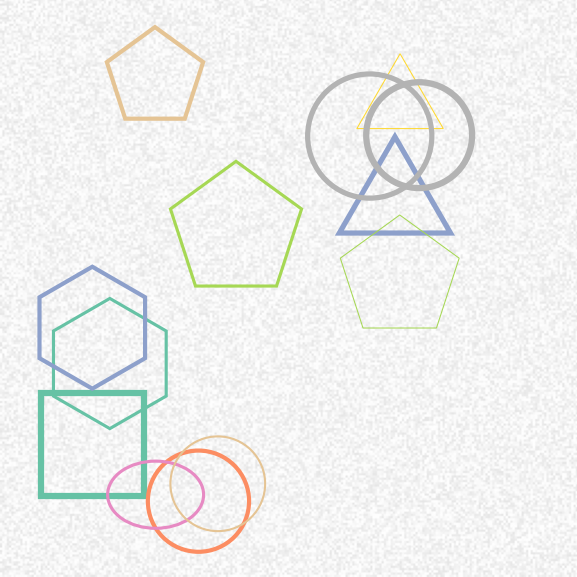[{"shape": "square", "thickness": 3, "radius": 0.45, "center": [0.161, 0.229]}, {"shape": "hexagon", "thickness": 1.5, "radius": 0.56, "center": [0.19, 0.37]}, {"shape": "circle", "thickness": 2, "radius": 0.44, "center": [0.344, 0.131]}, {"shape": "hexagon", "thickness": 2, "radius": 0.53, "center": [0.16, 0.432]}, {"shape": "triangle", "thickness": 2.5, "radius": 0.56, "center": [0.684, 0.651]}, {"shape": "oval", "thickness": 1.5, "radius": 0.42, "center": [0.269, 0.142]}, {"shape": "pentagon", "thickness": 1.5, "radius": 0.6, "center": [0.409, 0.6]}, {"shape": "pentagon", "thickness": 0.5, "radius": 0.54, "center": [0.692, 0.519]}, {"shape": "triangle", "thickness": 0.5, "radius": 0.43, "center": [0.693, 0.82]}, {"shape": "pentagon", "thickness": 2, "radius": 0.44, "center": [0.268, 0.865]}, {"shape": "circle", "thickness": 1, "radius": 0.41, "center": [0.377, 0.161]}, {"shape": "circle", "thickness": 2.5, "radius": 0.54, "center": [0.64, 0.764]}, {"shape": "circle", "thickness": 3, "radius": 0.46, "center": [0.726, 0.765]}]